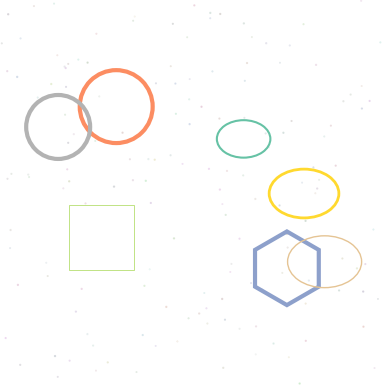[{"shape": "oval", "thickness": 1.5, "radius": 0.35, "center": [0.633, 0.639]}, {"shape": "circle", "thickness": 3, "radius": 0.47, "center": [0.302, 0.723]}, {"shape": "hexagon", "thickness": 3, "radius": 0.48, "center": [0.745, 0.303]}, {"shape": "square", "thickness": 0.5, "radius": 0.42, "center": [0.264, 0.383]}, {"shape": "oval", "thickness": 2, "radius": 0.45, "center": [0.79, 0.497]}, {"shape": "oval", "thickness": 1, "radius": 0.48, "center": [0.843, 0.32]}, {"shape": "circle", "thickness": 3, "radius": 0.42, "center": [0.151, 0.67]}]